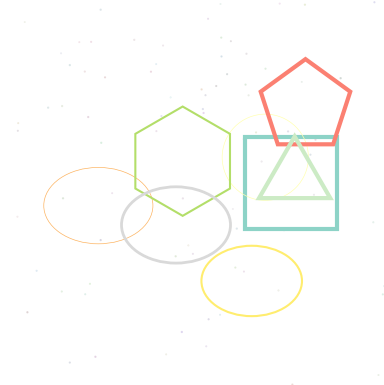[{"shape": "square", "thickness": 3, "radius": 0.6, "center": [0.755, 0.524]}, {"shape": "circle", "thickness": 0.5, "radius": 0.56, "center": [0.689, 0.592]}, {"shape": "pentagon", "thickness": 3, "radius": 0.61, "center": [0.793, 0.724]}, {"shape": "oval", "thickness": 0.5, "radius": 0.71, "center": [0.255, 0.466]}, {"shape": "hexagon", "thickness": 1.5, "radius": 0.71, "center": [0.474, 0.581]}, {"shape": "oval", "thickness": 2, "radius": 0.71, "center": [0.457, 0.416]}, {"shape": "triangle", "thickness": 3, "radius": 0.53, "center": [0.765, 0.539]}, {"shape": "oval", "thickness": 1.5, "radius": 0.65, "center": [0.654, 0.27]}]